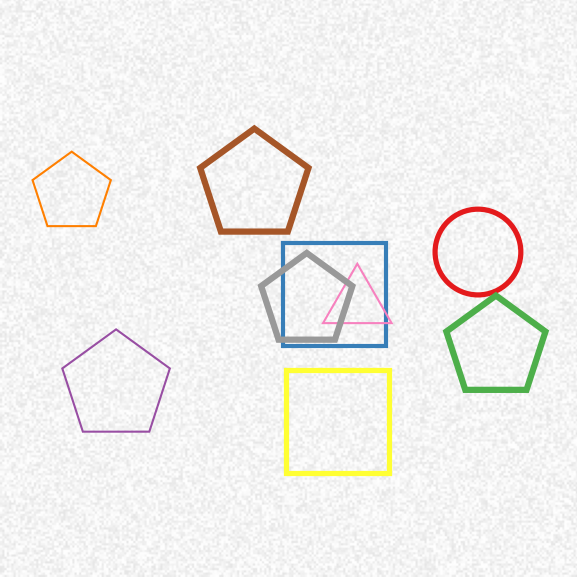[{"shape": "circle", "thickness": 2.5, "radius": 0.37, "center": [0.828, 0.563]}, {"shape": "square", "thickness": 2, "radius": 0.45, "center": [0.579, 0.489]}, {"shape": "pentagon", "thickness": 3, "radius": 0.45, "center": [0.859, 0.397]}, {"shape": "pentagon", "thickness": 1, "radius": 0.49, "center": [0.201, 0.331]}, {"shape": "pentagon", "thickness": 1, "radius": 0.36, "center": [0.124, 0.665]}, {"shape": "square", "thickness": 2.5, "radius": 0.45, "center": [0.585, 0.269]}, {"shape": "pentagon", "thickness": 3, "radius": 0.49, "center": [0.44, 0.678]}, {"shape": "triangle", "thickness": 1, "radius": 0.34, "center": [0.619, 0.474]}, {"shape": "pentagon", "thickness": 3, "radius": 0.41, "center": [0.531, 0.478]}]